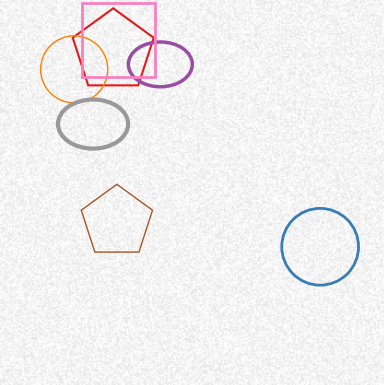[{"shape": "pentagon", "thickness": 1.5, "radius": 0.55, "center": [0.294, 0.868]}, {"shape": "circle", "thickness": 2, "radius": 0.5, "center": [0.832, 0.359]}, {"shape": "oval", "thickness": 2.5, "radius": 0.42, "center": [0.416, 0.833]}, {"shape": "circle", "thickness": 1, "radius": 0.44, "center": [0.193, 0.82]}, {"shape": "pentagon", "thickness": 1, "radius": 0.49, "center": [0.304, 0.424]}, {"shape": "square", "thickness": 2, "radius": 0.48, "center": [0.308, 0.896]}, {"shape": "oval", "thickness": 3, "radius": 0.46, "center": [0.242, 0.678]}]